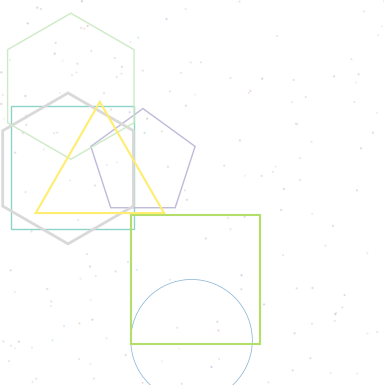[{"shape": "square", "thickness": 1, "radius": 0.8, "center": [0.188, 0.564]}, {"shape": "pentagon", "thickness": 1, "radius": 0.71, "center": [0.371, 0.576]}, {"shape": "circle", "thickness": 0.5, "radius": 0.79, "center": [0.498, 0.116]}, {"shape": "square", "thickness": 1.5, "radius": 0.84, "center": [0.507, 0.274]}, {"shape": "hexagon", "thickness": 2, "radius": 0.98, "center": [0.177, 0.563]}, {"shape": "hexagon", "thickness": 1, "radius": 0.95, "center": [0.184, 0.776]}, {"shape": "triangle", "thickness": 1.5, "radius": 0.96, "center": [0.259, 0.543]}]